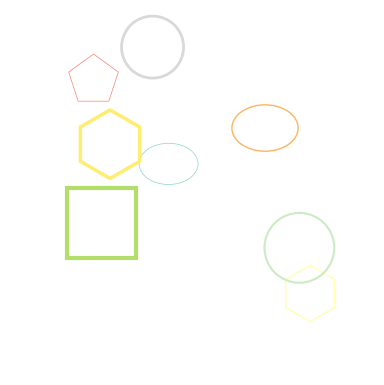[{"shape": "oval", "thickness": 0.5, "radius": 0.38, "center": [0.438, 0.574]}, {"shape": "hexagon", "thickness": 1, "radius": 0.37, "center": [0.806, 0.238]}, {"shape": "pentagon", "thickness": 0.5, "radius": 0.34, "center": [0.243, 0.792]}, {"shape": "oval", "thickness": 1, "radius": 0.43, "center": [0.688, 0.667]}, {"shape": "square", "thickness": 3, "radius": 0.45, "center": [0.264, 0.421]}, {"shape": "circle", "thickness": 2, "radius": 0.4, "center": [0.396, 0.878]}, {"shape": "circle", "thickness": 1.5, "radius": 0.45, "center": [0.778, 0.356]}, {"shape": "hexagon", "thickness": 2.5, "radius": 0.44, "center": [0.286, 0.625]}]